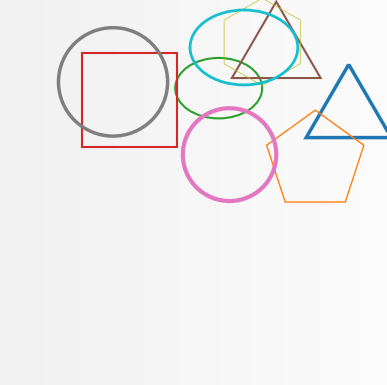[{"shape": "triangle", "thickness": 2.5, "radius": 0.63, "center": [0.9, 0.706]}, {"shape": "pentagon", "thickness": 1, "radius": 0.66, "center": [0.814, 0.582]}, {"shape": "oval", "thickness": 1.5, "radius": 0.56, "center": [0.564, 0.771]}, {"shape": "square", "thickness": 1.5, "radius": 0.61, "center": [0.334, 0.74]}, {"shape": "triangle", "thickness": 1.5, "radius": 0.66, "center": [0.713, 0.863]}, {"shape": "circle", "thickness": 3, "radius": 0.6, "center": [0.592, 0.598]}, {"shape": "circle", "thickness": 2.5, "radius": 0.7, "center": [0.292, 0.787]}, {"shape": "hexagon", "thickness": 0.5, "radius": 0.57, "center": [0.677, 0.891]}, {"shape": "oval", "thickness": 2, "radius": 0.7, "center": [0.629, 0.877]}]